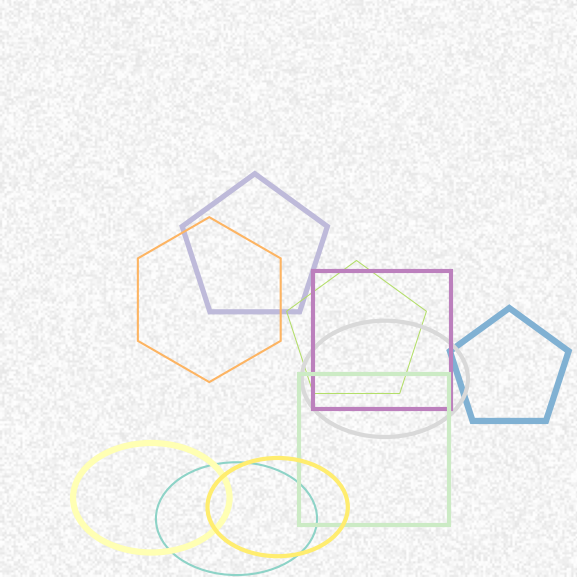[{"shape": "oval", "thickness": 1, "radius": 0.7, "center": [0.409, 0.101]}, {"shape": "oval", "thickness": 3, "radius": 0.68, "center": [0.262, 0.137]}, {"shape": "pentagon", "thickness": 2.5, "radius": 0.66, "center": [0.441, 0.566]}, {"shape": "pentagon", "thickness": 3, "radius": 0.54, "center": [0.882, 0.358]}, {"shape": "hexagon", "thickness": 1, "radius": 0.71, "center": [0.362, 0.48]}, {"shape": "pentagon", "thickness": 0.5, "radius": 0.64, "center": [0.617, 0.421]}, {"shape": "oval", "thickness": 2, "radius": 0.72, "center": [0.666, 0.343]}, {"shape": "square", "thickness": 2, "radius": 0.6, "center": [0.661, 0.41]}, {"shape": "square", "thickness": 2, "radius": 0.65, "center": [0.647, 0.221]}, {"shape": "oval", "thickness": 2, "radius": 0.61, "center": [0.481, 0.121]}]